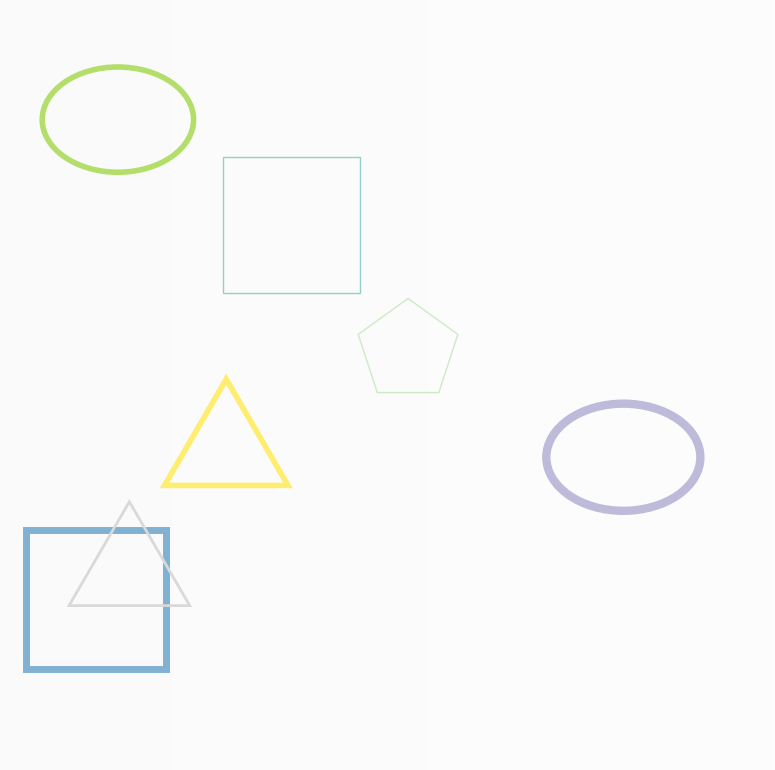[{"shape": "square", "thickness": 0.5, "radius": 0.44, "center": [0.376, 0.708]}, {"shape": "oval", "thickness": 3, "radius": 0.5, "center": [0.804, 0.406]}, {"shape": "square", "thickness": 2.5, "radius": 0.45, "center": [0.124, 0.222]}, {"shape": "oval", "thickness": 2, "radius": 0.49, "center": [0.152, 0.845]}, {"shape": "triangle", "thickness": 1, "radius": 0.45, "center": [0.167, 0.258]}, {"shape": "pentagon", "thickness": 0.5, "radius": 0.34, "center": [0.527, 0.545]}, {"shape": "triangle", "thickness": 2, "radius": 0.46, "center": [0.292, 0.416]}]